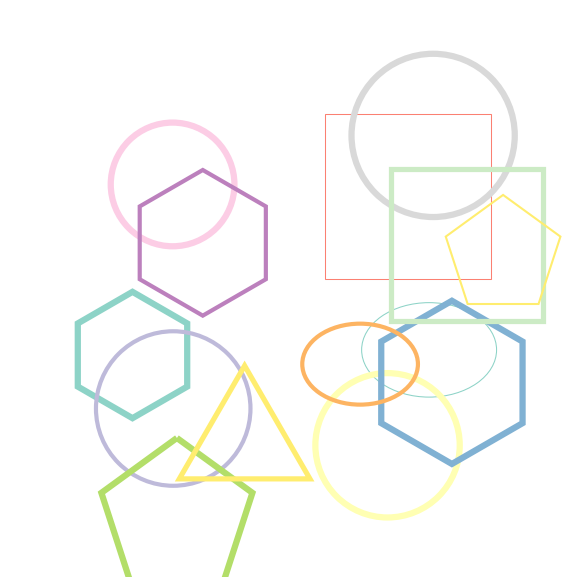[{"shape": "oval", "thickness": 0.5, "radius": 0.58, "center": [0.743, 0.393]}, {"shape": "hexagon", "thickness": 3, "radius": 0.55, "center": [0.229, 0.384]}, {"shape": "circle", "thickness": 3, "radius": 0.62, "center": [0.671, 0.228]}, {"shape": "circle", "thickness": 2, "radius": 0.67, "center": [0.3, 0.292]}, {"shape": "square", "thickness": 0.5, "radius": 0.72, "center": [0.706, 0.659]}, {"shape": "hexagon", "thickness": 3, "radius": 0.71, "center": [0.783, 0.337]}, {"shape": "oval", "thickness": 2, "radius": 0.5, "center": [0.624, 0.369]}, {"shape": "pentagon", "thickness": 3, "radius": 0.69, "center": [0.306, 0.103]}, {"shape": "circle", "thickness": 3, "radius": 0.54, "center": [0.299, 0.68]}, {"shape": "circle", "thickness": 3, "radius": 0.71, "center": [0.75, 0.765]}, {"shape": "hexagon", "thickness": 2, "radius": 0.63, "center": [0.351, 0.579]}, {"shape": "square", "thickness": 2.5, "radius": 0.66, "center": [0.809, 0.575]}, {"shape": "triangle", "thickness": 2.5, "radius": 0.65, "center": [0.424, 0.235]}, {"shape": "pentagon", "thickness": 1, "radius": 0.52, "center": [0.871, 0.557]}]